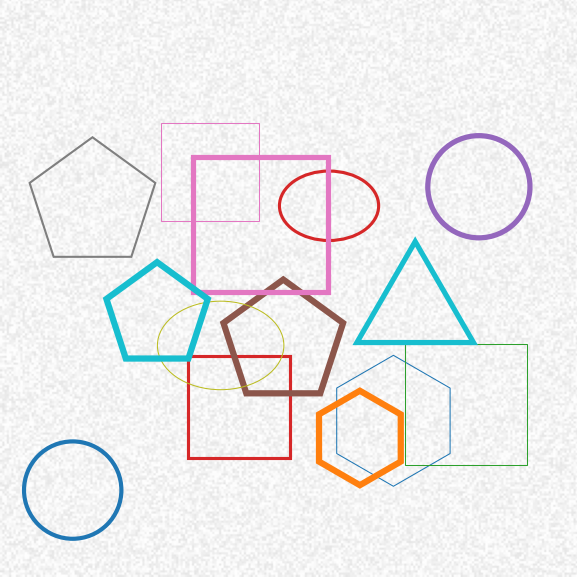[{"shape": "circle", "thickness": 2, "radius": 0.42, "center": [0.126, 0.15]}, {"shape": "hexagon", "thickness": 0.5, "radius": 0.57, "center": [0.681, 0.27]}, {"shape": "hexagon", "thickness": 3, "radius": 0.41, "center": [0.623, 0.241]}, {"shape": "square", "thickness": 0.5, "radius": 0.52, "center": [0.807, 0.299]}, {"shape": "oval", "thickness": 1.5, "radius": 0.43, "center": [0.57, 0.643]}, {"shape": "square", "thickness": 1.5, "radius": 0.44, "center": [0.414, 0.295]}, {"shape": "circle", "thickness": 2.5, "radius": 0.44, "center": [0.829, 0.676]}, {"shape": "pentagon", "thickness": 3, "radius": 0.54, "center": [0.491, 0.406]}, {"shape": "square", "thickness": 2.5, "radius": 0.58, "center": [0.451, 0.61]}, {"shape": "square", "thickness": 0.5, "radius": 0.43, "center": [0.364, 0.701]}, {"shape": "pentagon", "thickness": 1, "radius": 0.57, "center": [0.16, 0.647]}, {"shape": "oval", "thickness": 0.5, "radius": 0.55, "center": [0.382, 0.401]}, {"shape": "pentagon", "thickness": 3, "radius": 0.46, "center": [0.272, 0.453]}, {"shape": "triangle", "thickness": 2.5, "radius": 0.58, "center": [0.719, 0.464]}]